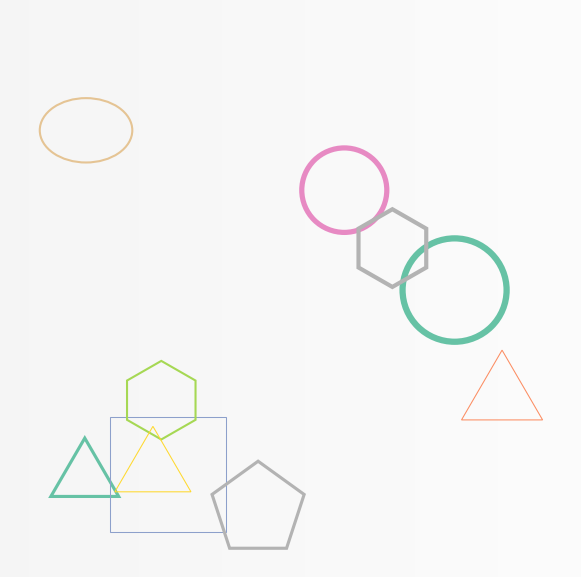[{"shape": "circle", "thickness": 3, "radius": 0.45, "center": [0.782, 0.497]}, {"shape": "triangle", "thickness": 1.5, "radius": 0.34, "center": [0.146, 0.173]}, {"shape": "triangle", "thickness": 0.5, "radius": 0.4, "center": [0.864, 0.312]}, {"shape": "square", "thickness": 0.5, "radius": 0.5, "center": [0.289, 0.178]}, {"shape": "circle", "thickness": 2.5, "radius": 0.37, "center": [0.592, 0.67]}, {"shape": "hexagon", "thickness": 1, "radius": 0.34, "center": [0.277, 0.306]}, {"shape": "triangle", "thickness": 0.5, "radius": 0.38, "center": [0.263, 0.185]}, {"shape": "oval", "thickness": 1, "radius": 0.4, "center": [0.148, 0.773]}, {"shape": "hexagon", "thickness": 2, "radius": 0.34, "center": [0.675, 0.57]}, {"shape": "pentagon", "thickness": 1.5, "radius": 0.42, "center": [0.444, 0.117]}]